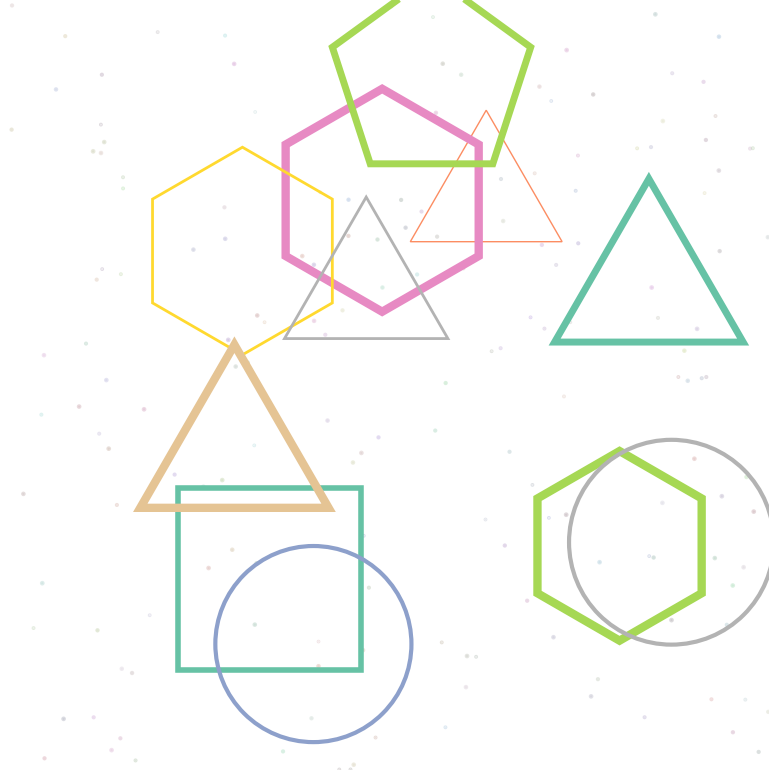[{"shape": "square", "thickness": 2, "radius": 0.59, "center": [0.35, 0.248]}, {"shape": "triangle", "thickness": 2.5, "radius": 0.71, "center": [0.843, 0.626]}, {"shape": "triangle", "thickness": 0.5, "radius": 0.57, "center": [0.631, 0.743]}, {"shape": "circle", "thickness": 1.5, "radius": 0.64, "center": [0.407, 0.164]}, {"shape": "hexagon", "thickness": 3, "radius": 0.72, "center": [0.496, 0.74]}, {"shape": "hexagon", "thickness": 3, "radius": 0.62, "center": [0.805, 0.291]}, {"shape": "pentagon", "thickness": 2.5, "radius": 0.68, "center": [0.56, 0.897]}, {"shape": "hexagon", "thickness": 1, "radius": 0.67, "center": [0.315, 0.674]}, {"shape": "triangle", "thickness": 3, "radius": 0.71, "center": [0.304, 0.411]}, {"shape": "circle", "thickness": 1.5, "radius": 0.66, "center": [0.872, 0.296]}, {"shape": "triangle", "thickness": 1, "radius": 0.61, "center": [0.476, 0.622]}]